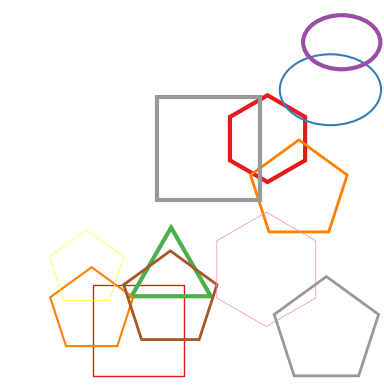[{"shape": "hexagon", "thickness": 3, "radius": 0.56, "center": [0.695, 0.64]}, {"shape": "square", "thickness": 1, "radius": 0.59, "center": [0.361, 0.141]}, {"shape": "oval", "thickness": 1.5, "radius": 0.66, "center": [0.858, 0.767]}, {"shape": "triangle", "thickness": 3, "radius": 0.6, "center": [0.444, 0.29]}, {"shape": "oval", "thickness": 3, "radius": 0.5, "center": [0.888, 0.89]}, {"shape": "pentagon", "thickness": 2, "radius": 0.66, "center": [0.776, 0.505]}, {"shape": "pentagon", "thickness": 1.5, "radius": 0.57, "center": [0.238, 0.193]}, {"shape": "pentagon", "thickness": 0.5, "radius": 0.51, "center": [0.225, 0.301]}, {"shape": "pentagon", "thickness": 2, "radius": 0.64, "center": [0.443, 0.221]}, {"shape": "hexagon", "thickness": 0.5, "radius": 0.74, "center": [0.692, 0.3]}, {"shape": "pentagon", "thickness": 2, "radius": 0.71, "center": [0.848, 0.139]}, {"shape": "square", "thickness": 3, "radius": 0.67, "center": [0.541, 0.614]}]